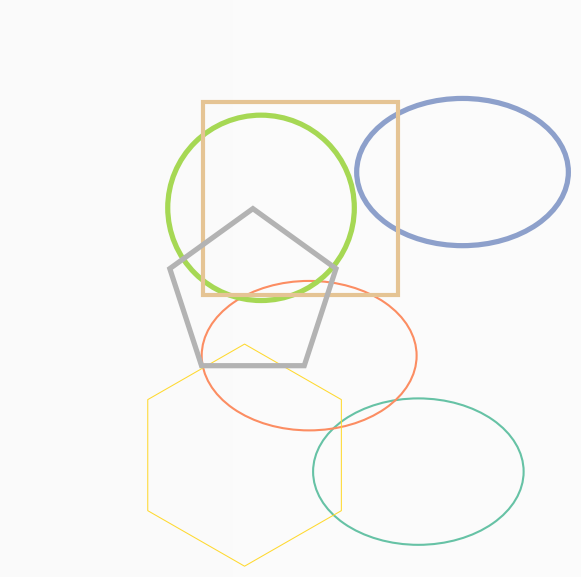[{"shape": "oval", "thickness": 1, "radius": 0.91, "center": [0.72, 0.182]}, {"shape": "oval", "thickness": 1, "radius": 0.92, "center": [0.532, 0.383]}, {"shape": "oval", "thickness": 2.5, "radius": 0.91, "center": [0.796, 0.701]}, {"shape": "circle", "thickness": 2.5, "radius": 0.8, "center": [0.449, 0.639]}, {"shape": "hexagon", "thickness": 0.5, "radius": 0.96, "center": [0.421, 0.211]}, {"shape": "square", "thickness": 2, "radius": 0.84, "center": [0.517, 0.656]}, {"shape": "pentagon", "thickness": 2.5, "radius": 0.75, "center": [0.435, 0.488]}]